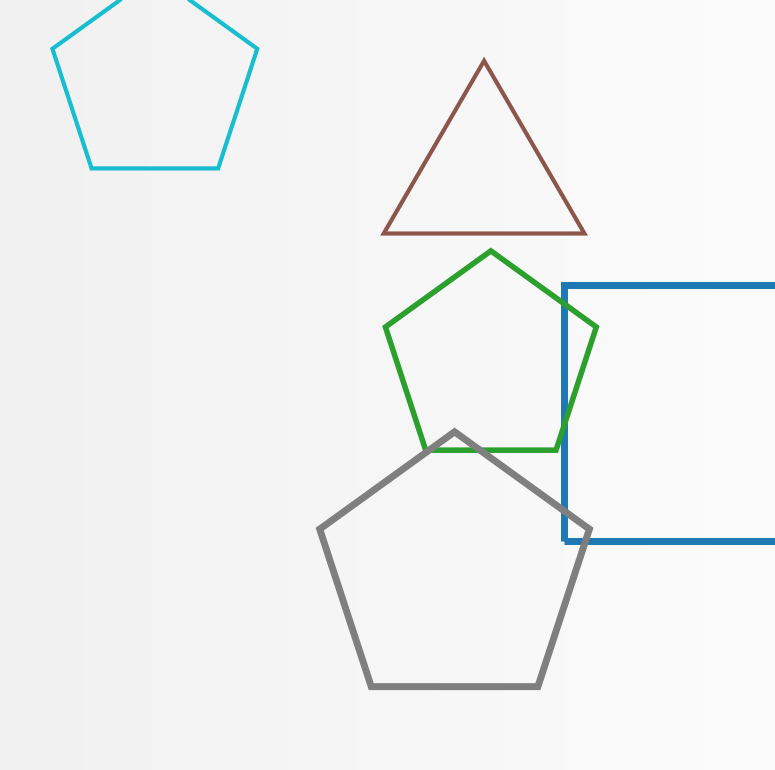[{"shape": "square", "thickness": 2.5, "radius": 0.83, "center": [0.894, 0.464]}, {"shape": "pentagon", "thickness": 2, "radius": 0.72, "center": [0.633, 0.531]}, {"shape": "triangle", "thickness": 1.5, "radius": 0.75, "center": [0.625, 0.772]}, {"shape": "pentagon", "thickness": 2.5, "radius": 0.91, "center": [0.587, 0.256]}, {"shape": "pentagon", "thickness": 1.5, "radius": 0.69, "center": [0.2, 0.894]}]